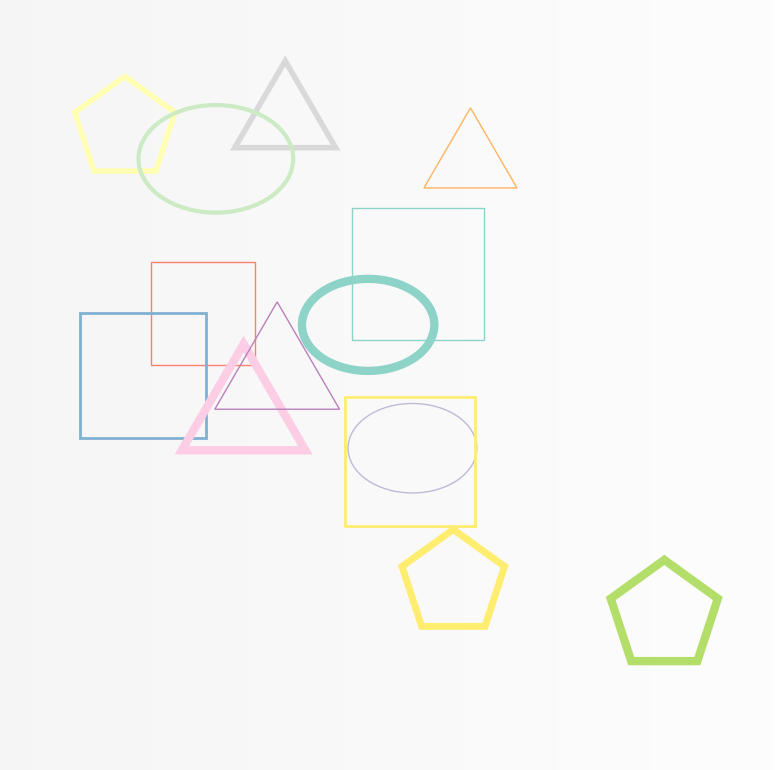[{"shape": "square", "thickness": 0.5, "radius": 0.43, "center": [0.539, 0.644]}, {"shape": "oval", "thickness": 3, "radius": 0.43, "center": [0.475, 0.578]}, {"shape": "pentagon", "thickness": 2, "radius": 0.34, "center": [0.161, 0.833]}, {"shape": "oval", "thickness": 0.5, "radius": 0.42, "center": [0.532, 0.418]}, {"shape": "square", "thickness": 0.5, "radius": 0.34, "center": [0.262, 0.593]}, {"shape": "square", "thickness": 1, "radius": 0.41, "center": [0.184, 0.512]}, {"shape": "triangle", "thickness": 0.5, "radius": 0.35, "center": [0.607, 0.791]}, {"shape": "pentagon", "thickness": 3, "radius": 0.36, "center": [0.857, 0.2]}, {"shape": "triangle", "thickness": 3, "radius": 0.46, "center": [0.314, 0.461]}, {"shape": "triangle", "thickness": 2, "radius": 0.38, "center": [0.368, 0.846]}, {"shape": "triangle", "thickness": 0.5, "radius": 0.46, "center": [0.358, 0.515]}, {"shape": "oval", "thickness": 1.5, "radius": 0.5, "center": [0.279, 0.794]}, {"shape": "pentagon", "thickness": 2.5, "radius": 0.35, "center": [0.585, 0.243]}, {"shape": "square", "thickness": 1, "radius": 0.42, "center": [0.53, 0.4]}]